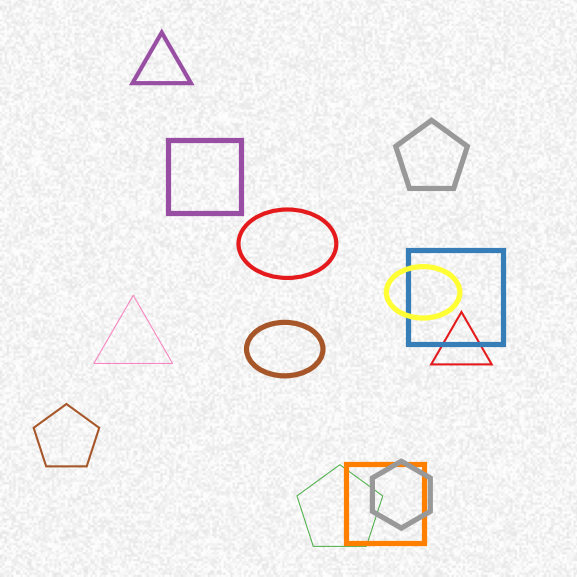[{"shape": "oval", "thickness": 2, "radius": 0.42, "center": [0.498, 0.577]}, {"shape": "triangle", "thickness": 1, "radius": 0.3, "center": [0.799, 0.398]}, {"shape": "square", "thickness": 2.5, "radius": 0.41, "center": [0.789, 0.484]}, {"shape": "pentagon", "thickness": 0.5, "radius": 0.39, "center": [0.588, 0.116]}, {"shape": "triangle", "thickness": 2, "radius": 0.29, "center": [0.28, 0.884]}, {"shape": "square", "thickness": 2.5, "radius": 0.32, "center": [0.354, 0.693]}, {"shape": "square", "thickness": 2.5, "radius": 0.34, "center": [0.666, 0.127]}, {"shape": "oval", "thickness": 2.5, "radius": 0.32, "center": [0.733, 0.493]}, {"shape": "pentagon", "thickness": 1, "radius": 0.3, "center": [0.115, 0.24]}, {"shape": "oval", "thickness": 2.5, "radius": 0.33, "center": [0.493, 0.395]}, {"shape": "triangle", "thickness": 0.5, "radius": 0.39, "center": [0.231, 0.409]}, {"shape": "hexagon", "thickness": 2.5, "radius": 0.29, "center": [0.695, 0.143]}, {"shape": "pentagon", "thickness": 2.5, "radius": 0.33, "center": [0.747, 0.726]}]